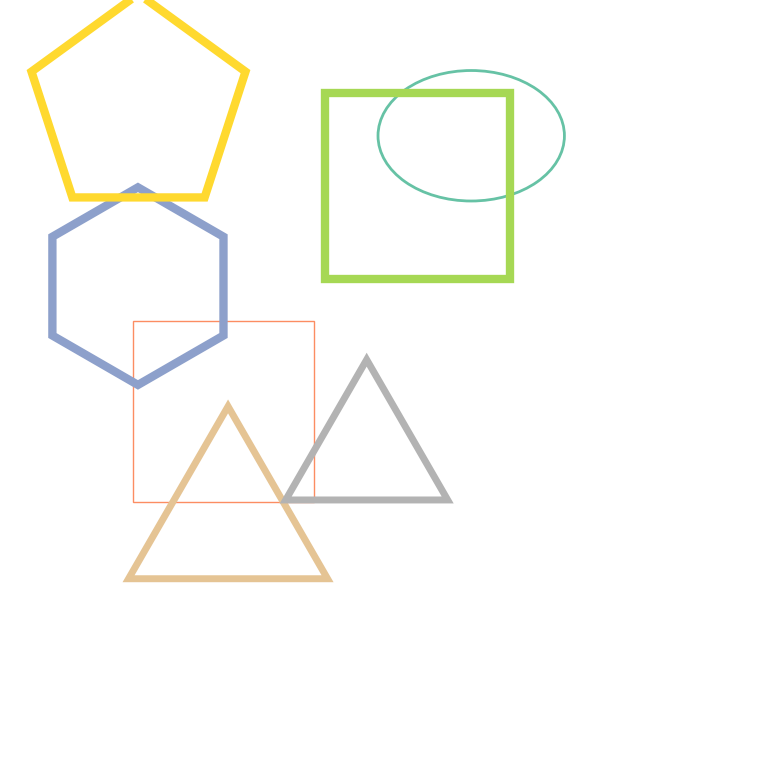[{"shape": "oval", "thickness": 1, "radius": 0.61, "center": [0.612, 0.824]}, {"shape": "square", "thickness": 0.5, "radius": 0.59, "center": [0.29, 0.465]}, {"shape": "hexagon", "thickness": 3, "radius": 0.64, "center": [0.179, 0.628]}, {"shape": "square", "thickness": 3, "radius": 0.6, "center": [0.542, 0.759]}, {"shape": "pentagon", "thickness": 3, "radius": 0.73, "center": [0.18, 0.862]}, {"shape": "triangle", "thickness": 2.5, "radius": 0.75, "center": [0.296, 0.323]}, {"shape": "triangle", "thickness": 2.5, "radius": 0.61, "center": [0.476, 0.411]}]